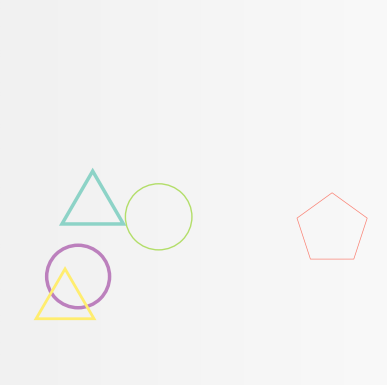[{"shape": "triangle", "thickness": 2.5, "radius": 0.46, "center": [0.239, 0.464]}, {"shape": "pentagon", "thickness": 0.5, "radius": 0.48, "center": [0.857, 0.404]}, {"shape": "circle", "thickness": 1, "radius": 0.43, "center": [0.409, 0.437]}, {"shape": "circle", "thickness": 2.5, "radius": 0.41, "center": [0.202, 0.282]}, {"shape": "triangle", "thickness": 2, "radius": 0.43, "center": [0.168, 0.215]}]